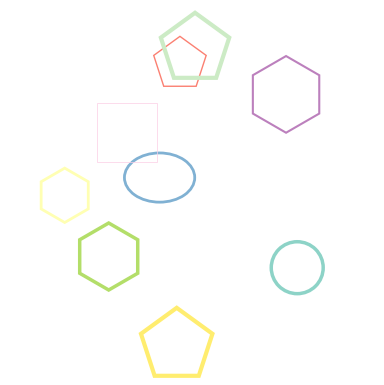[{"shape": "circle", "thickness": 2.5, "radius": 0.34, "center": [0.772, 0.305]}, {"shape": "hexagon", "thickness": 2, "radius": 0.35, "center": [0.168, 0.493]}, {"shape": "pentagon", "thickness": 1, "radius": 0.36, "center": [0.467, 0.834]}, {"shape": "oval", "thickness": 2, "radius": 0.46, "center": [0.414, 0.539]}, {"shape": "hexagon", "thickness": 2.5, "radius": 0.44, "center": [0.282, 0.334]}, {"shape": "square", "thickness": 0.5, "radius": 0.39, "center": [0.33, 0.656]}, {"shape": "hexagon", "thickness": 1.5, "radius": 0.5, "center": [0.743, 0.755]}, {"shape": "pentagon", "thickness": 3, "radius": 0.47, "center": [0.507, 0.873]}, {"shape": "pentagon", "thickness": 3, "radius": 0.49, "center": [0.459, 0.103]}]